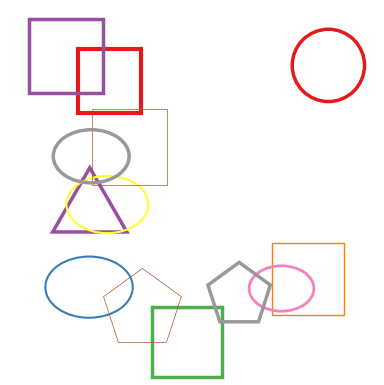[{"shape": "circle", "thickness": 2.5, "radius": 0.47, "center": [0.853, 0.83]}, {"shape": "square", "thickness": 3, "radius": 0.41, "center": [0.284, 0.79]}, {"shape": "oval", "thickness": 1.5, "radius": 0.57, "center": [0.231, 0.254]}, {"shape": "square", "thickness": 2.5, "radius": 0.46, "center": [0.486, 0.112]}, {"shape": "square", "thickness": 2.5, "radius": 0.48, "center": [0.171, 0.854]}, {"shape": "triangle", "thickness": 2.5, "radius": 0.56, "center": [0.233, 0.453]}, {"shape": "square", "thickness": 1, "radius": 0.46, "center": [0.8, 0.276]}, {"shape": "oval", "thickness": 1.5, "radius": 0.53, "center": [0.279, 0.469]}, {"shape": "pentagon", "thickness": 0.5, "radius": 0.53, "center": [0.37, 0.197]}, {"shape": "square", "thickness": 0.5, "radius": 0.49, "center": [0.336, 0.619]}, {"shape": "oval", "thickness": 2, "radius": 0.42, "center": [0.731, 0.251]}, {"shape": "pentagon", "thickness": 2.5, "radius": 0.43, "center": [0.621, 0.233]}, {"shape": "oval", "thickness": 2.5, "radius": 0.49, "center": [0.237, 0.594]}]